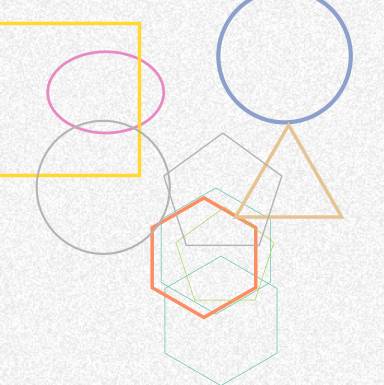[{"shape": "hexagon", "thickness": 0.5, "radius": 0.84, "center": [0.574, 0.167]}, {"shape": "hexagon", "thickness": 0.5, "radius": 0.82, "center": [0.56, 0.348]}, {"shape": "hexagon", "thickness": 2.5, "radius": 0.78, "center": [0.53, 0.331]}, {"shape": "circle", "thickness": 3, "radius": 0.86, "center": [0.739, 0.854]}, {"shape": "oval", "thickness": 2, "radius": 0.75, "center": [0.275, 0.76]}, {"shape": "pentagon", "thickness": 0.5, "radius": 0.67, "center": [0.584, 0.329]}, {"shape": "square", "thickness": 2.5, "radius": 0.98, "center": [0.164, 0.743]}, {"shape": "triangle", "thickness": 2.5, "radius": 0.8, "center": [0.75, 0.516]}, {"shape": "pentagon", "thickness": 1, "radius": 0.81, "center": [0.579, 0.493]}, {"shape": "circle", "thickness": 1.5, "radius": 0.86, "center": [0.268, 0.513]}]